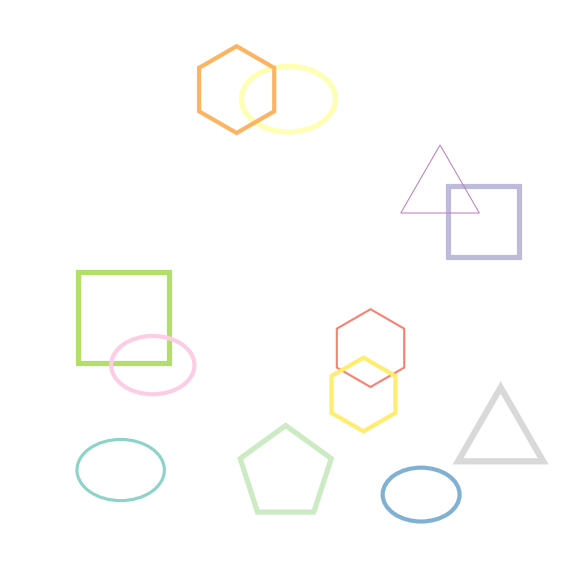[{"shape": "oval", "thickness": 1.5, "radius": 0.38, "center": [0.209, 0.185]}, {"shape": "oval", "thickness": 2.5, "radius": 0.41, "center": [0.499, 0.828]}, {"shape": "square", "thickness": 2.5, "radius": 0.3, "center": [0.838, 0.616]}, {"shape": "hexagon", "thickness": 1, "radius": 0.34, "center": [0.642, 0.396]}, {"shape": "oval", "thickness": 2, "radius": 0.33, "center": [0.729, 0.143]}, {"shape": "hexagon", "thickness": 2, "radius": 0.38, "center": [0.41, 0.844]}, {"shape": "square", "thickness": 2.5, "radius": 0.39, "center": [0.213, 0.449]}, {"shape": "oval", "thickness": 2, "radius": 0.36, "center": [0.265, 0.367]}, {"shape": "triangle", "thickness": 3, "radius": 0.43, "center": [0.867, 0.243]}, {"shape": "triangle", "thickness": 0.5, "radius": 0.39, "center": [0.762, 0.67]}, {"shape": "pentagon", "thickness": 2.5, "radius": 0.41, "center": [0.495, 0.18]}, {"shape": "hexagon", "thickness": 2, "radius": 0.32, "center": [0.629, 0.316]}]